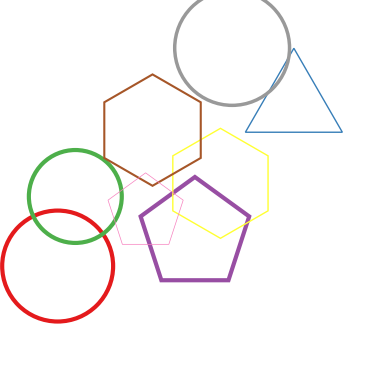[{"shape": "circle", "thickness": 3, "radius": 0.72, "center": [0.15, 0.309]}, {"shape": "triangle", "thickness": 1, "radius": 0.73, "center": [0.763, 0.729]}, {"shape": "circle", "thickness": 3, "radius": 0.6, "center": [0.196, 0.49]}, {"shape": "pentagon", "thickness": 3, "radius": 0.74, "center": [0.506, 0.392]}, {"shape": "hexagon", "thickness": 1, "radius": 0.71, "center": [0.573, 0.524]}, {"shape": "hexagon", "thickness": 1.5, "radius": 0.72, "center": [0.396, 0.662]}, {"shape": "pentagon", "thickness": 0.5, "radius": 0.51, "center": [0.378, 0.448]}, {"shape": "circle", "thickness": 2.5, "radius": 0.75, "center": [0.603, 0.876]}]